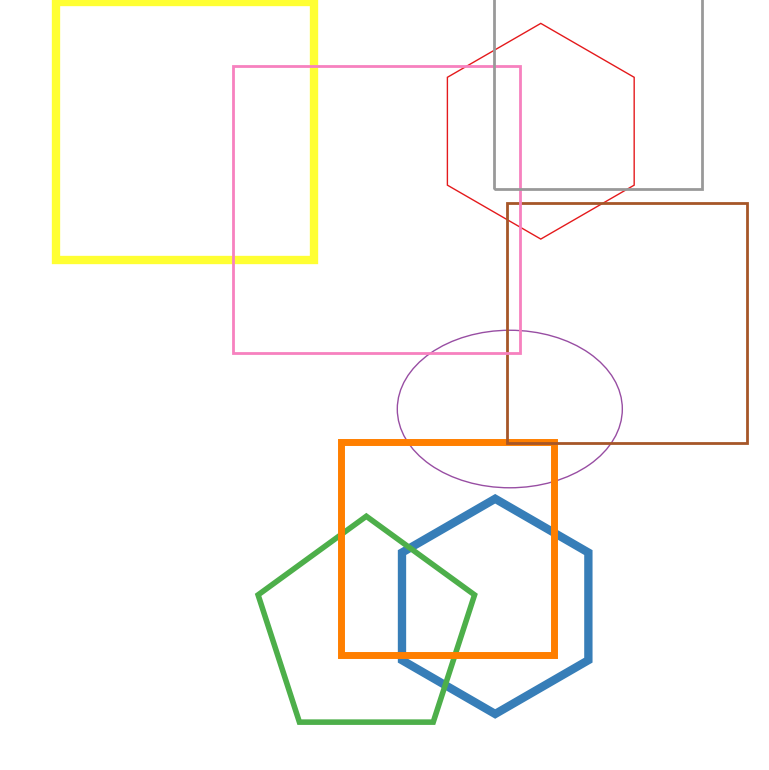[{"shape": "hexagon", "thickness": 0.5, "radius": 0.7, "center": [0.702, 0.83]}, {"shape": "hexagon", "thickness": 3, "radius": 0.7, "center": [0.643, 0.213]}, {"shape": "pentagon", "thickness": 2, "radius": 0.74, "center": [0.476, 0.182]}, {"shape": "oval", "thickness": 0.5, "radius": 0.73, "center": [0.662, 0.469]}, {"shape": "square", "thickness": 2.5, "radius": 0.69, "center": [0.581, 0.288]}, {"shape": "square", "thickness": 3, "radius": 0.84, "center": [0.24, 0.83]}, {"shape": "square", "thickness": 1, "radius": 0.78, "center": [0.814, 0.581]}, {"shape": "square", "thickness": 1, "radius": 0.93, "center": [0.489, 0.728]}, {"shape": "square", "thickness": 1, "radius": 0.68, "center": [0.776, 0.89]}]